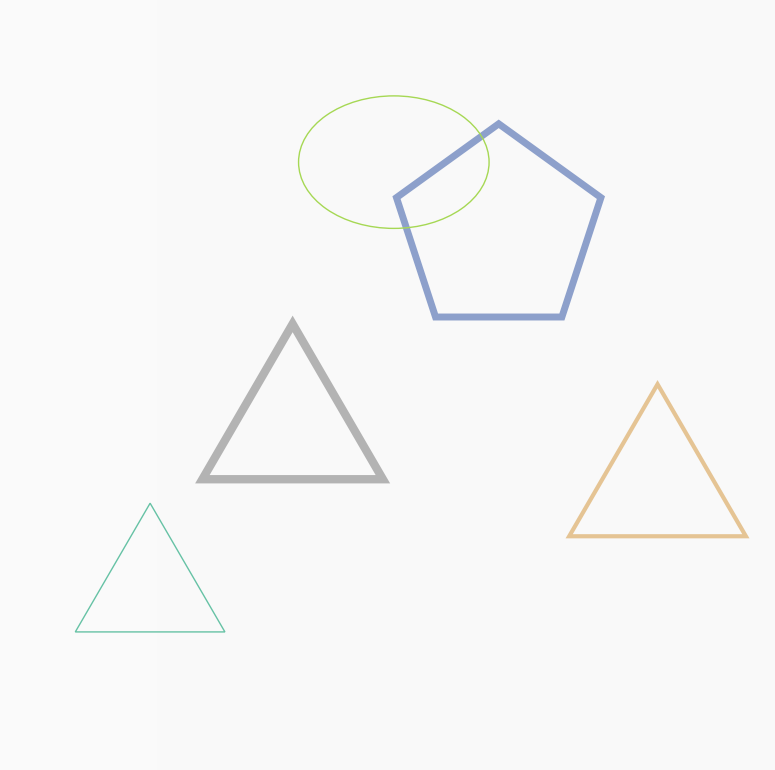[{"shape": "triangle", "thickness": 0.5, "radius": 0.56, "center": [0.194, 0.235]}, {"shape": "pentagon", "thickness": 2.5, "radius": 0.69, "center": [0.643, 0.7]}, {"shape": "oval", "thickness": 0.5, "radius": 0.61, "center": [0.508, 0.789]}, {"shape": "triangle", "thickness": 1.5, "radius": 0.66, "center": [0.848, 0.369]}, {"shape": "triangle", "thickness": 3, "radius": 0.67, "center": [0.378, 0.445]}]